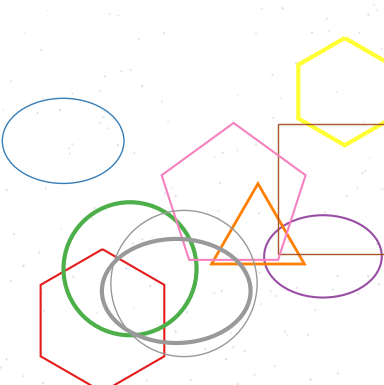[{"shape": "hexagon", "thickness": 1.5, "radius": 0.93, "center": [0.266, 0.167]}, {"shape": "oval", "thickness": 1, "radius": 0.79, "center": [0.164, 0.634]}, {"shape": "circle", "thickness": 3, "radius": 0.86, "center": [0.338, 0.302]}, {"shape": "oval", "thickness": 1.5, "radius": 0.76, "center": [0.839, 0.334]}, {"shape": "triangle", "thickness": 2, "radius": 0.7, "center": [0.67, 0.384]}, {"shape": "hexagon", "thickness": 3, "radius": 0.7, "center": [0.896, 0.762]}, {"shape": "square", "thickness": 1, "radius": 0.84, "center": [0.89, 0.509]}, {"shape": "pentagon", "thickness": 1.5, "radius": 0.98, "center": [0.607, 0.484]}, {"shape": "oval", "thickness": 3, "radius": 0.97, "center": [0.458, 0.244]}, {"shape": "circle", "thickness": 1, "radius": 0.95, "center": [0.478, 0.264]}]